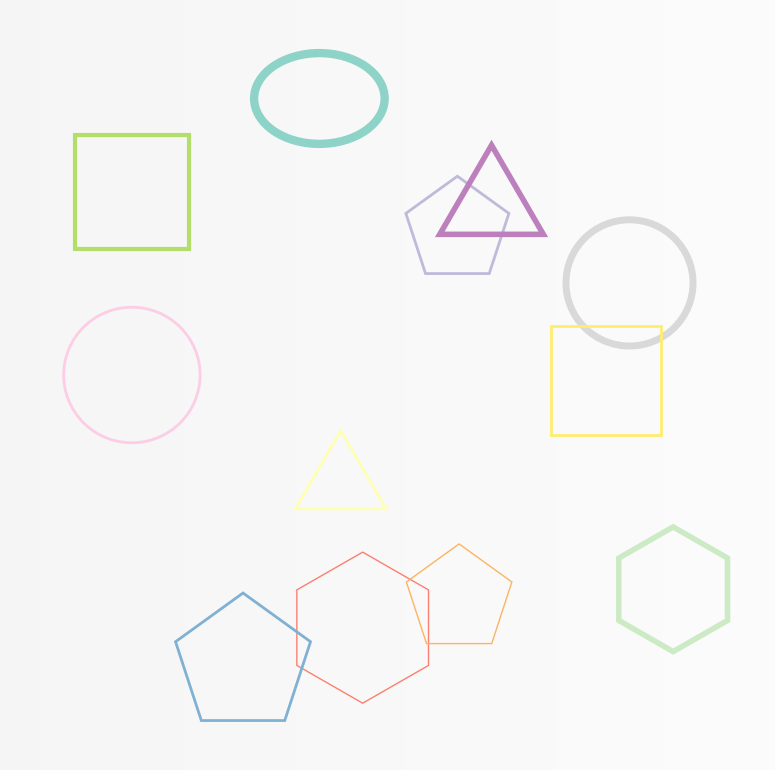[{"shape": "oval", "thickness": 3, "radius": 0.42, "center": [0.412, 0.872]}, {"shape": "triangle", "thickness": 1, "radius": 0.34, "center": [0.44, 0.373]}, {"shape": "pentagon", "thickness": 1, "radius": 0.35, "center": [0.59, 0.701]}, {"shape": "hexagon", "thickness": 0.5, "radius": 0.49, "center": [0.468, 0.185]}, {"shape": "pentagon", "thickness": 1, "radius": 0.46, "center": [0.314, 0.138]}, {"shape": "pentagon", "thickness": 0.5, "radius": 0.36, "center": [0.592, 0.222]}, {"shape": "square", "thickness": 1.5, "radius": 0.37, "center": [0.171, 0.751]}, {"shape": "circle", "thickness": 1, "radius": 0.44, "center": [0.17, 0.513]}, {"shape": "circle", "thickness": 2.5, "radius": 0.41, "center": [0.812, 0.633]}, {"shape": "triangle", "thickness": 2, "radius": 0.39, "center": [0.634, 0.734]}, {"shape": "hexagon", "thickness": 2, "radius": 0.4, "center": [0.869, 0.235]}, {"shape": "square", "thickness": 1, "radius": 0.35, "center": [0.783, 0.506]}]